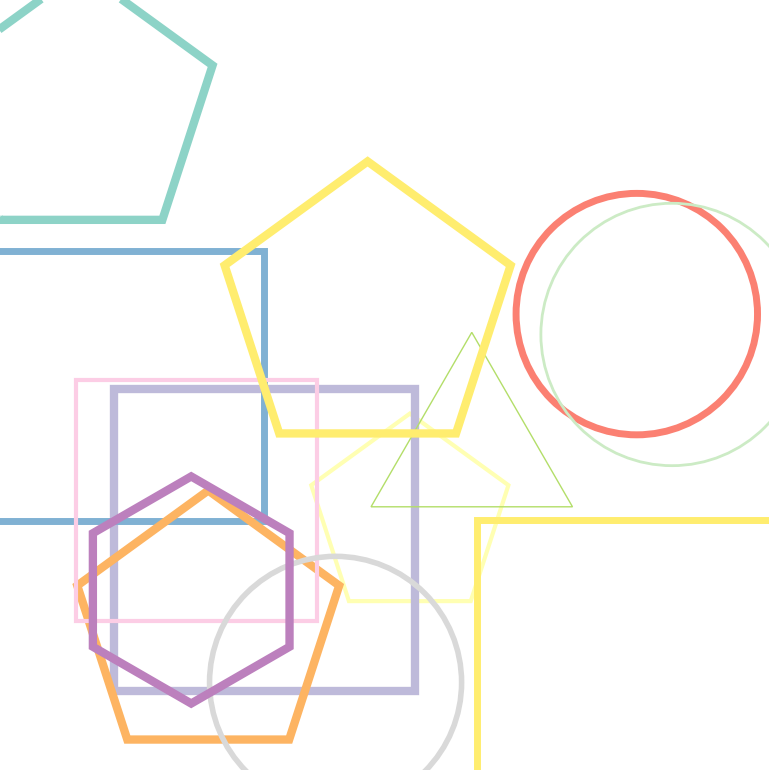[{"shape": "pentagon", "thickness": 3, "radius": 0.9, "center": [0.105, 0.86]}, {"shape": "pentagon", "thickness": 1.5, "radius": 0.67, "center": [0.532, 0.328]}, {"shape": "square", "thickness": 3, "radius": 0.98, "center": [0.343, 0.299]}, {"shape": "circle", "thickness": 2.5, "radius": 0.78, "center": [0.827, 0.592]}, {"shape": "square", "thickness": 2.5, "radius": 0.88, "center": [0.168, 0.498]}, {"shape": "pentagon", "thickness": 3, "radius": 0.89, "center": [0.27, 0.184]}, {"shape": "triangle", "thickness": 0.5, "radius": 0.76, "center": [0.613, 0.417]}, {"shape": "square", "thickness": 1.5, "radius": 0.78, "center": [0.255, 0.35]}, {"shape": "circle", "thickness": 2, "radius": 0.82, "center": [0.436, 0.114]}, {"shape": "hexagon", "thickness": 3, "radius": 0.74, "center": [0.248, 0.234]}, {"shape": "circle", "thickness": 1, "radius": 0.85, "center": [0.873, 0.566]}, {"shape": "square", "thickness": 2.5, "radius": 0.98, "center": [0.815, 0.13]}, {"shape": "pentagon", "thickness": 3, "radius": 0.98, "center": [0.477, 0.595]}]